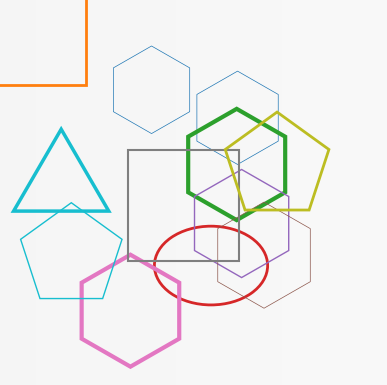[{"shape": "hexagon", "thickness": 0.5, "radius": 0.57, "center": [0.391, 0.767]}, {"shape": "hexagon", "thickness": 0.5, "radius": 0.61, "center": [0.613, 0.694]}, {"shape": "square", "thickness": 2, "radius": 0.6, "center": [0.101, 0.9]}, {"shape": "hexagon", "thickness": 3, "radius": 0.72, "center": [0.611, 0.573]}, {"shape": "oval", "thickness": 2, "radius": 0.73, "center": [0.545, 0.31]}, {"shape": "hexagon", "thickness": 1, "radius": 0.7, "center": [0.624, 0.419]}, {"shape": "hexagon", "thickness": 0.5, "radius": 0.69, "center": [0.681, 0.337]}, {"shape": "hexagon", "thickness": 3, "radius": 0.73, "center": [0.337, 0.193]}, {"shape": "square", "thickness": 1.5, "radius": 0.72, "center": [0.473, 0.466]}, {"shape": "pentagon", "thickness": 2, "radius": 0.7, "center": [0.715, 0.568]}, {"shape": "triangle", "thickness": 2.5, "radius": 0.71, "center": [0.158, 0.523]}, {"shape": "pentagon", "thickness": 1, "radius": 0.69, "center": [0.184, 0.336]}]